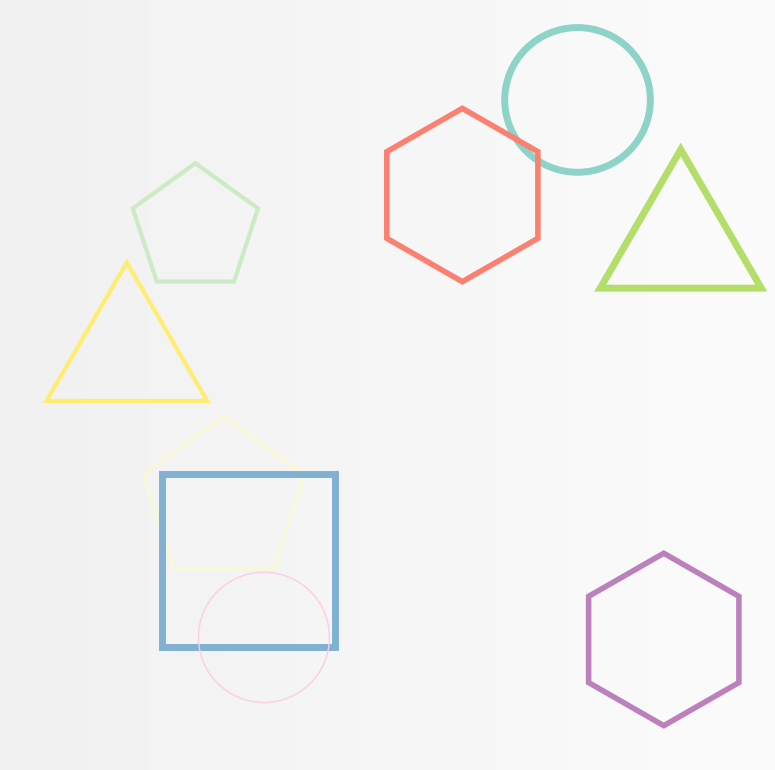[{"shape": "circle", "thickness": 2.5, "radius": 0.47, "center": [0.745, 0.87]}, {"shape": "pentagon", "thickness": 0.5, "radius": 0.55, "center": [0.289, 0.35]}, {"shape": "hexagon", "thickness": 2, "radius": 0.56, "center": [0.597, 0.747]}, {"shape": "square", "thickness": 2.5, "radius": 0.56, "center": [0.321, 0.272]}, {"shape": "triangle", "thickness": 2.5, "radius": 0.6, "center": [0.878, 0.686]}, {"shape": "circle", "thickness": 0.5, "radius": 0.42, "center": [0.341, 0.172]}, {"shape": "hexagon", "thickness": 2, "radius": 0.56, "center": [0.856, 0.17]}, {"shape": "pentagon", "thickness": 1.5, "radius": 0.42, "center": [0.252, 0.703]}, {"shape": "triangle", "thickness": 1.5, "radius": 0.6, "center": [0.164, 0.539]}]